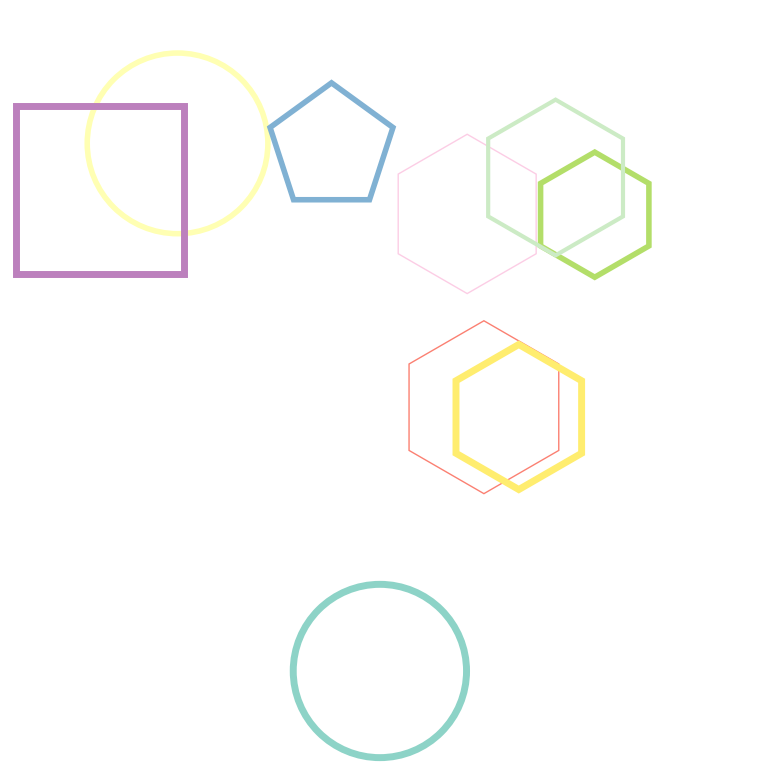[{"shape": "circle", "thickness": 2.5, "radius": 0.56, "center": [0.493, 0.129]}, {"shape": "circle", "thickness": 2, "radius": 0.59, "center": [0.231, 0.814]}, {"shape": "hexagon", "thickness": 0.5, "radius": 0.56, "center": [0.628, 0.471]}, {"shape": "pentagon", "thickness": 2, "radius": 0.42, "center": [0.431, 0.808]}, {"shape": "hexagon", "thickness": 2, "radius": 0.41, "center": [0.772, 0.721]}, {"shape": "hexagon", "thickness": 0.5, "radius": 0.52, "center": [0.607, 0.722]}, {"shape": "square", "thickness": 2.5, "radius": 0.55, "center": [0.13, 0.754]}, {"shape": "hexagon", "thickness": 1.5, "radius": 0.51, "center": [0.722, 0.769]}, {"shape": "hexagon", "thickness": 2.5, "radius": 0.47, "center": [0.674, 0.458]}]